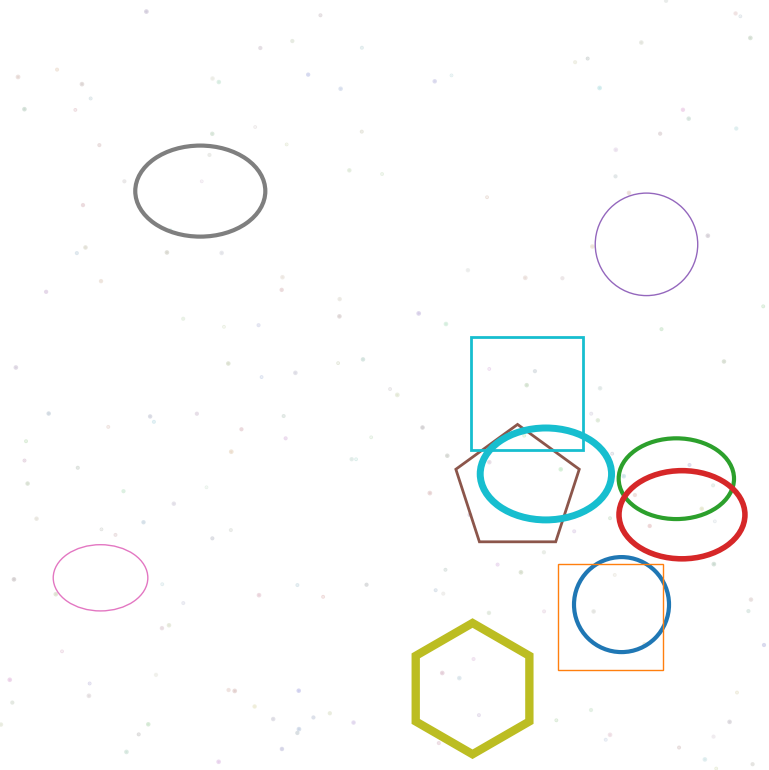[{"shape": "circle", "thickness": 1.5, "radius": 0.31, "center": [0.807, 0.215]}, {"shape": "square", "thickness": 0.5, "radius": 0.34, "center": [0.793, 0.199]}, {"shape": "oval", "thickness": 1.5, "radius": 0.37, "center": [0.878, 0.378]}, {"shape": "oval", "thickness": 2, "radius": 0.41, "center": [0.886, 0.332]}, {"shape": "circle", "thickness": 0.5, "radius": 0.33, "center": [0.84, 0.683]}, {"shape": "pentagon", "thickness": 1, "radius": 0.42, "center": [0.672, 0.365]}, {"shape": "oval", "thickness": 0.5, "radius": 0.31, "center": [0.131, 0.25]}, {"shape": "oval", "thickness": 1.5, "radius": 0.42, "center": [0.26, 0.752]}, {"shape": "hexagon", "thickness": 3, "radius": 0.43, "center": [0.614, 0.106]}, {"shape": "square", "thickness": 1, "radius": 0.36, "center": [0.685, 0.489]}, {"shape": "oval", "thickness": 2.5, "radius": 0.43, "center": [0.709, 0.384]}]